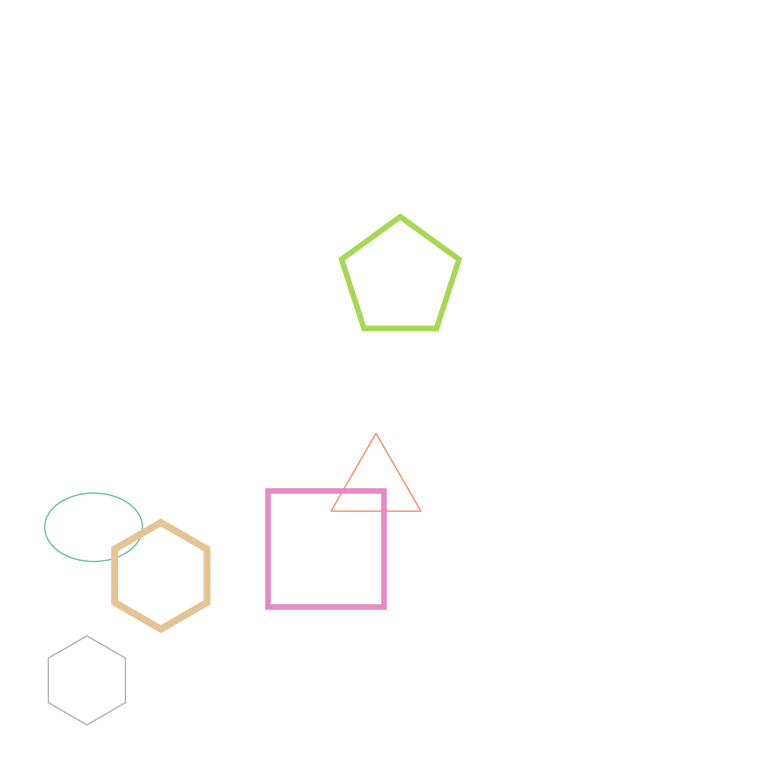[{"shape": "oval", "thickness": 0.5, "radius": 0.32, "center": [0.122, 0.315]}, {"shape": "triangle", "thickness": 0.5, "radius": 0.34, "center": [0.488, 0.37]}, {"shape": "square", "thickness": 2, "radius": 0.38, "center": [0.424, 0.287]}, {"shape": "pentagon", "thickness": 2, "radius": 0.4, "center": [0.52, 0.638]}, {"shape": "hexagon", "thickness": 2.5, "radius": 0.35, "center": [0.209, 0.252]}, {"shape": "hexagon", "thickness": 0.5, "radius": 0.29, "center": [0.113, 0.116]}]